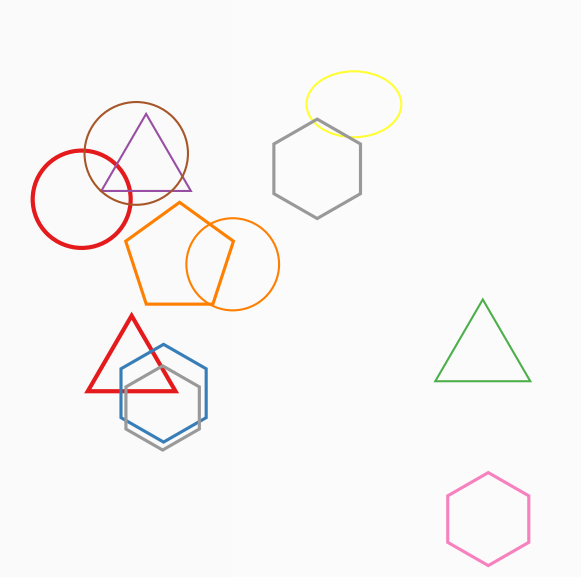[{"shape": "circle", "thickness": 2, "radius": 0.42, "center": [0.141, 0.654]}, {"shape": "triangle", "thickness": 2, "radius": 0.44, "center": [0.226, 0.365]}, {"shape": "hexagon", "thickness": 1.5, "radius": 0.42, "center": [0.281, 0.318]}, {"shape": "triangle", "thickness": 1, "radius": 0.47, "center": [0.831, 0.386]}, {"shape": "triangle", "thickness": 1, "radius": 0.44, "center": [0.251, 0.713]}, {"shape": "pentagon", "thickness": 1.5, "radius": 0.49, "center": [0.309, 0.551]}, {"shape": "circle", "thickness": 1, "radius": 0.4, "center": [0.4, 0.541]}, {"shape": "oval", "thickness": 1, "radius": 0.41, "center": [0.609, 0.819]}, {"shape": "circle", "thickness": 1, "radius": 0.44, "center": [0.234, 0.733]}, {"shape": "hexagon", "thickness": 1.5, "radius": 0.4, "center": [0.84, 0.1]}, {"shape": "hexagon", "thickness": 1.5, "radius": 0.36, "center": [0.28, 0.293]}, {"shape": "hexagon", "thickness": 1.5, "radius": 0.43, "center": [0.546, 0.707]}]